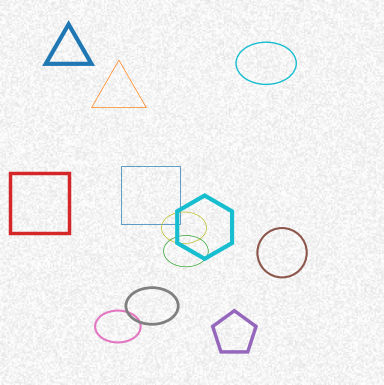[{"shape": "triangle", "thickness": 3, "radius": 0.34, "center": [0.178, 0.868]}, {"shape": "square", "thickness": 0.5, "radius": 0.38, "center": [0.392, 0.493]}, {"shape": "triangle", "thickness": 0.5, "radius": 0.41, "center": [0.309, 0.761]}, {"shape": "oval", "thickness": 0.5, "radius": 0.29, "center": [0.483, 0.348]}, {"shape": "square", "thickness": 2.5, "radius": 0.39, "center": [0.102, 0.473]}, {"shape": "pentagon", "thickness": 2.5, "radius": 0.3, "center": [0.609, 0.134]}, {"shape": "circle", "thickness": 1.5, "radius": 0.32, "center": [0.733, 0.344]}, {"shape": "oval", "thickness": 1.5, "radius": 0.3, "center": [0.306, 0.152]}, {"shape": "oval", "thickness": 2, "radius": 0.34, "center": [0.395, 0.205]}, {"shape": "oval", "thickness": 0.5, "radius": 0.29, "center": [0.478, 0.408]}, {"shape": "hexagon", "thickness": 3, "radius": 0.41, "center": [0.532, 0.41]}, {"shape": "oval", "thickness": 1, "radius": 0.39, "center": [0.691, 0.836]}]